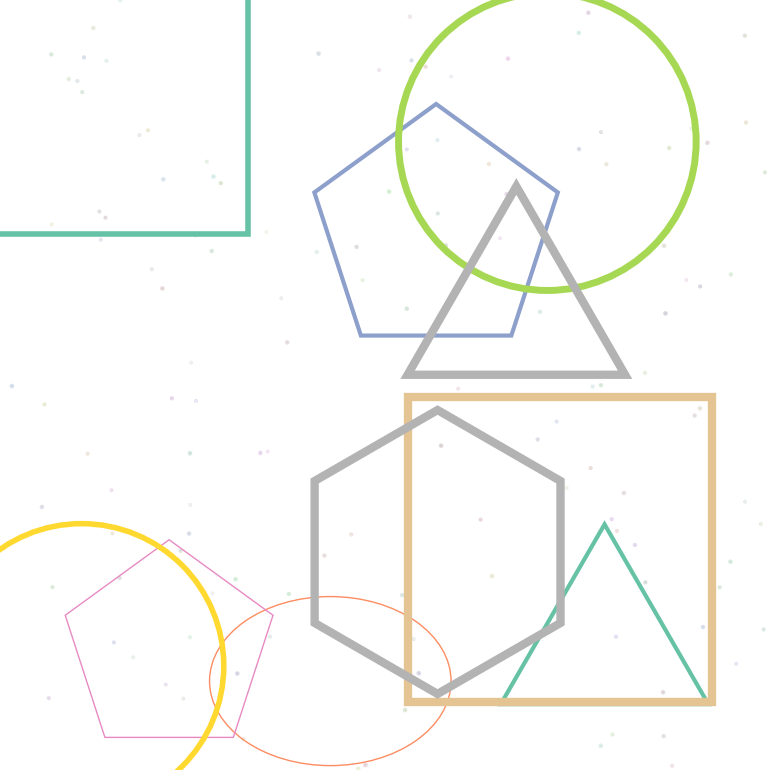[{"shape": "square", "thickness": 2, "radius": 0.93, "center": [0.135, 0.882]}, {"shape": "triangle", "thickness": 1.5, "radius": 0.78, "center": [0.785, 0.163]}, {"shape": "oval", "thickness": 0.5, "radius": 0.78, "center": [0.429, 0.115]}, {"shape": "pentagon", "thickness": 1.5, "radius": 0.83, "center": [0.566, 0.699]}, {"shape": "pentagon", "thickness": 0.5, "radius": 0.71, "center": [0.22, 0.157]}, {"shape": "circle", "thickness": 2.5, "radius": 0.97, "center": [0.711, 0.816]}, {"shape": "circle", "thickness": 2, "radius": 0.92, "center": [0.106, 0.135]}, {"shape": "square", "thickness": 3, "radius": 0.99, "center": [0.728, 0.287]}, {"shape": "triangle", "thickness": 3, "radius": 0.82, "center": [0.671, 0.595]}, {"shape": "hexagon", "thickness": 3, "radius": 0.92, "center": [0.568, 0.283]}]